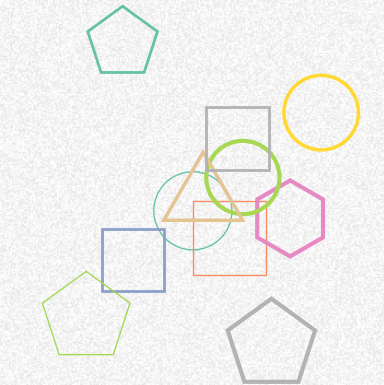[{"shape": "circle", "thickness": 1, "radius": 0.51, "center": [0.501, 0.452]}, {"shape": "pentagon", "thickness": 2, "radius": 0.48, "center": [0.318, 0.889]}, {"shape": "square", "thickness": 1, "radius": 0.48, "center": [0.596, 0.382]}, {"shape": "square", "thickness": 2, "radius": 0.41, "center": [0.345, 0.325]}, {"shape": "hexagon", "thickness": 3, "radius": 0.49, "center": [0.754, 0.433]}, {"shape": "circle", "thickness": 3, "radius": 0.48, "center": [0.631, 0.539]}, {"shape": "pentagon", "thickness": 1, "radius": 0.6, "center": [0.224, 0.176]}, {"shape": "circle", "thickness": 2.5, "radius": 0.48, "center": [0.834, 0.707]}, {"shape": "triangle", "thickness": 2.5, "radius": 0.59, "center": [0.528, 0.487]}, {"shape": "pentagon", "thickness": 3, "radius": 0.6, "center": [0.705, 0.105]}, {"shape": "square", "thickness": 2, "radius": 0.41, "center": [0.617, 0.64]}]